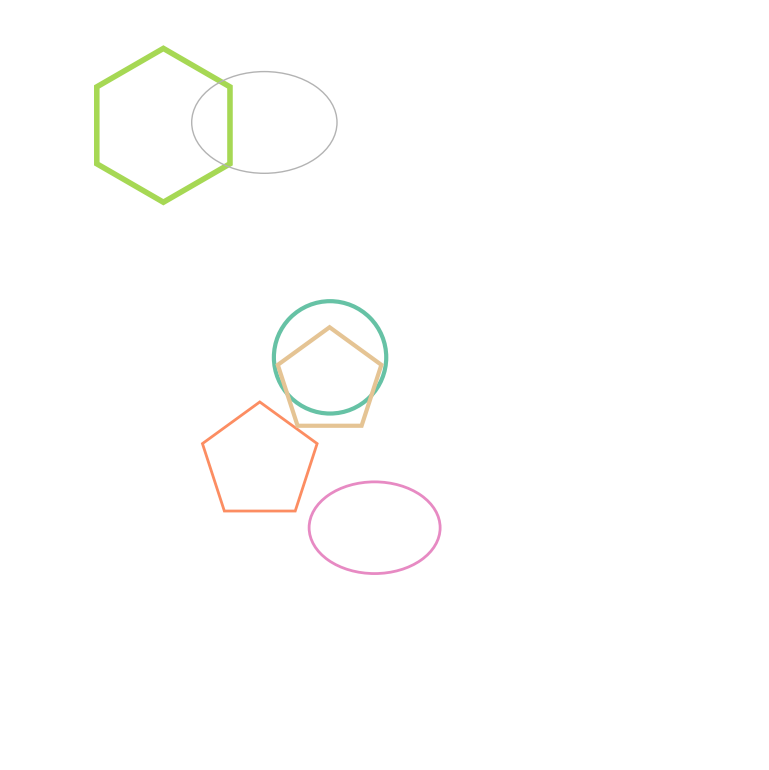[{"shape": "circle", "thickness": 1.5, "radius": 0.36, "center": [0.429, 0.536]}, {"shape": "pentagon", "thickness": 1, "radius": 0.39, "center": [0.337, 0.4]}, {"shape": "oval", "thickness": 1, "radius": 0.43, "center": [0.487, 0.315]}, {"shape": "hexagon", "thickness": 2, "radius": 0.5, "center": [0.212, 0.837]}, {"shape": "pentagon", "thickness": 1.5, "radius": 0.35, "center": [0.428, 0.504]}, {"shape": "oval", "thickness": 0.5, "radius": 0.47, "center": [0.343, 0.841]}]